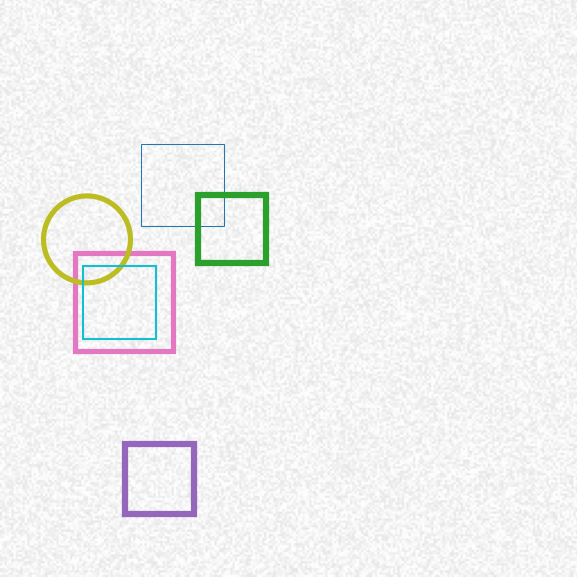[{"shape": "square", "thickness": 0.5, "radius": 0.36, "center": [0.316, 0.679]}, {"shape": "square", "thickness": 3, "radius": 0.29, "center": [0.402, 0.603]}, {"shape": "square", "thickness": 3, "radius": 0.3, "center": [0.276, 0.17]}, {"shape": "square", "thickness": 2.5, "radius": 0.42, "center": [0.216, 0.476]}, {"shape": "circle", "thickness": 2.5, "radius": 0.38, "center": [0.151, 0.585]}, {"shape": "square", "thickness": 1, "radius": 0.32, "center": [0.208, 0.476]}]